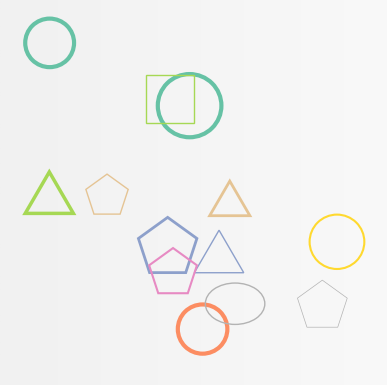[{"shape": "circle", "thickness": 3, "radius": 0.41, "center": [0.489, 0.726]}, {"shape": "circle", "thickness": 3, "radius": 0.32, "center": [0.128, 0.889]}, {"shape": "circle", "thickness": 3, "radius": 0.32, "center": [0.523, 0.145]}, {"shape": "pentagon", "thickness": 2, "radius": 0.4, "center": [0.433, 0.356]}, {"shape": "triangle", "thickness": 1, "radius": 0.37, "center": [0.565, 0.328]}, {"shape": "pentagon", "thickness": 1.5, "radius": 0.32, "center": [0.447, 0.291]}, {"shape": "square", "thickness": 1, "radius": 0.31, "center": [0.44, 0.743]}, {"shape": "triangle", "thickness": 2.5, "radius": 0.36, "center": [0.127, 0.482]}, {"shape": "circle", "thickness": 1.5, "radius": 0.35, "center": [0.87, 0.372]}, {"shape": "triangle", "thickness": 2, "radius": 0.3, "center": [0.593, 0.47]}, {"shape": "pentagon", "thickness": 1, "radius": 0.29, "center": [0.276, 0.49]}, {"shape": "oval", "thickness": 1, "radius": 0.38, "center": [0.607, 0.211]}, {"shape": "pentagon", "thickness": 0.5, "radius": 0.34, "center": [0.832, 0.205]}]